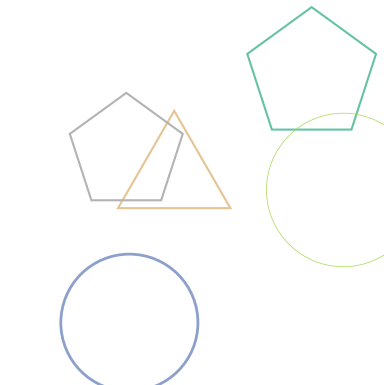[{"shape": "pentagon", "thickness": 1.5, "radius": 0.88, "center": [0.81, 0.806]}, {"shape": "circle", "thickness": 2, "radius": 0.89, "center": [0.336, 0.162]}, {"shape": "circle", "thickness": 0.5, "radius": 1.0, "center": [0.892, 0.507]}, {"shape": "triangle", "thickness": 1.5, "radius": 0.84, "center": [0.453, 0.544]}, {"shape": "pentagon", "thickness": 1.5, "radius": 0.77, "center": [0.328, 0.605]}]